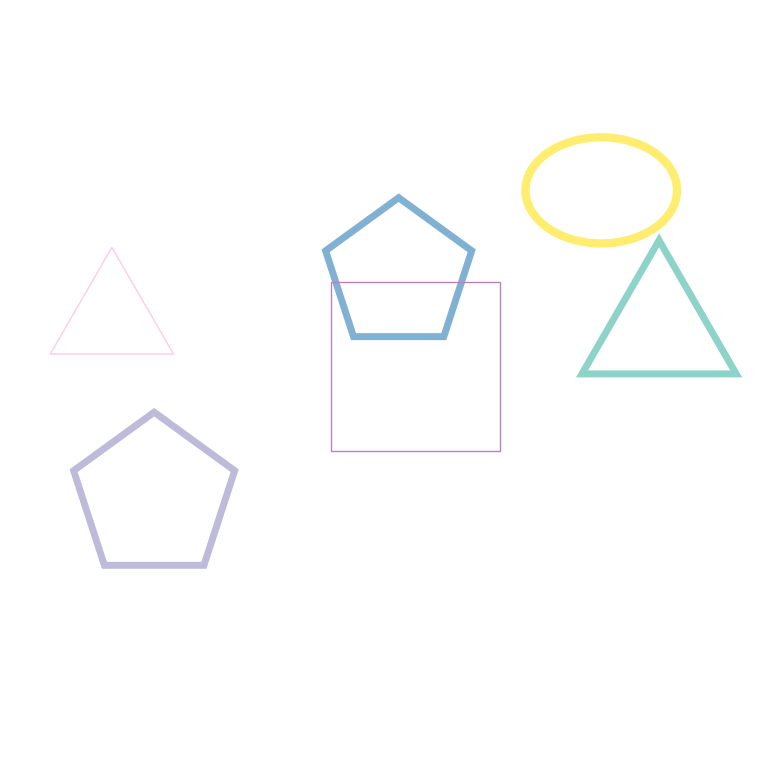[{"shape": "triangle", "thickness": 2.5, "radius": 0.58, "center": [0.856, 0.572]}, {"shape": "pentagon", "thickness": 2.5, "radius": 0.55, "center": [0.2, 0.355]}, {"shape": "pentagon", "thickness": 2.5, "radius": 0.5, "center": [0.518, 0.643]}, {"shape": "triangle", "thickness": 0.5, "radius": 0.46, "center": [0.145, 0.586]}, {"shape": "square", "thickness": 0.5, "radius": 0.55, "center": [0.54, 0.524]}, {"shape": "oval", "thickness": 3, "radius": 0.49, "center": [0.781, 0.753]}]